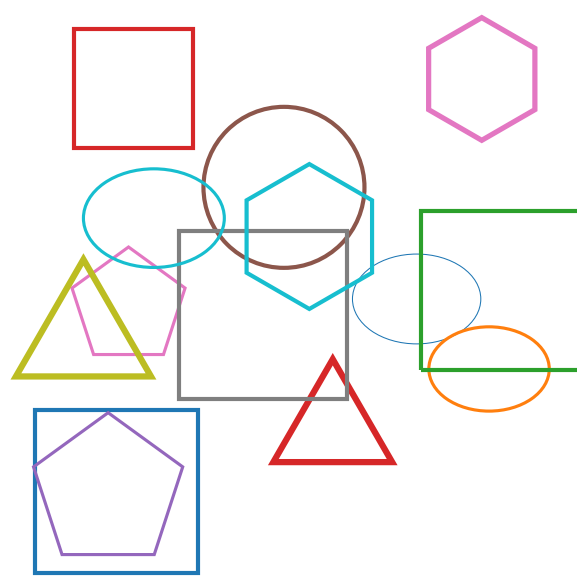[{"shape": "oval", "thickness": 0.5, "radius": 0.56, "center": [0.721, 0.481]}, {"shape": "square", "thickness": 2, "radius": 0.71, "center": [0.202, 0.148]}, {"shape": "oval", "thickness": 1.5, "radius": 0.52, "center": [0.847, 0.36]}, {"shape": "square", "thickness": 2, "radius": 0.69, "center": [0.866, 0.497]}, {"shape": "triangle", "thickness": 3, "radius": 0.59, "center": [0.576, 0.258]}, {"shape": "square", "thickness": 2, "radius": 0.51, "center": [0.231, 0.846]}, {"shape": "pentagon", "thickness": 1.5, "radius": 0.68, "center": [0.187, 0.149]}, {"shape": "circle", "thickness": 2, "radius": 0.7, "center": [0.492, 0.675]}, {"shape": "pentagon", "thickness": 1.5, "radius": 0.51, "center": [0.223, 0.468]}, {"shape": "hexagon", "thickness": 2.5, "radius": 0.53, "center": [0.834, 0.862]}, {"shape": "square", "thickness": 2, "radius": 0.73, "center": [0.456, 0.454]}, {"shape": "triangle", "thickness": 3, "radius": 0.68, "center": [0.145, 0.415]}, {"shape": "oval", "thickness": 1.5, "radius": 0.61, "center": [0.266, 0.621]}, {"shape": "hexagon", "thickness": 2, "radius": 0.63, "center": [0.536, 0.59]}]